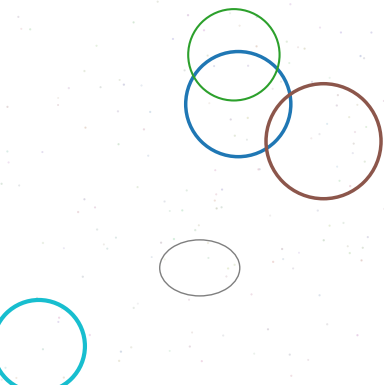[{"shape": "circle", "thickness": 2.5, "radius": 0.68, "center": [0.619, 0.73]}, {"shape": "circle", "thickness": 1.5, "radius": 0.59, "center": [0.608, 0.858]}, {"shape": "circle", "thickness": 2.5, "radius": 0.75, "center": [0.84, 0.633]}, {"shape": "oval", "thickness": 1, "radius": 0.52, "center": [0.519, 0.304]}, {"shape": "circle", "thickness": 3, "radius": 0.6, "center": [0.101, 0.101]}]